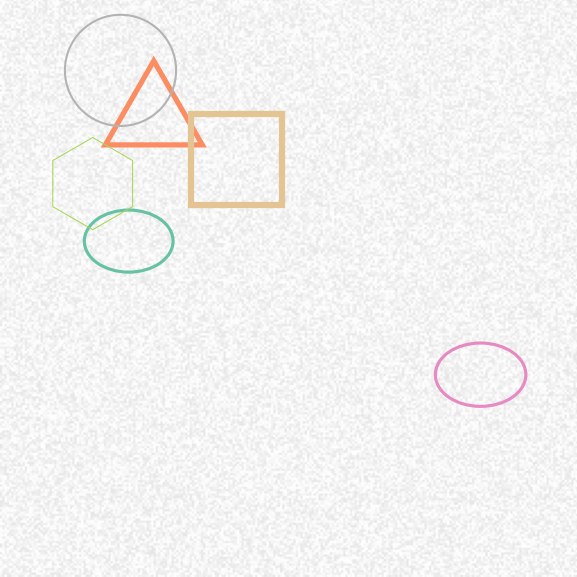[{"shape": "oval", "thickness": 1.5, "radius": 0.38, "center": [0.223, 0.582]}, {"shape": "triangle", "thickness": 2.5, "radius": 0.49, "center": [0.266, 0.797]}, {"shape": "oval", "thickness": 1.5, "radius": 0.39, "center": [0.832, 0.35]}, {"shape": "hexagon", "thickness": 0.5, "radius": 0.4, "center": [0.161, 0.681]}, {"shape": "square", "thickness": 3, "radius": 0.4, "center": [0.41, 0.723]}, {"shape": "circle", "thickness": 1, "radius": 0.48, "center": [0.209, 0.877]}]